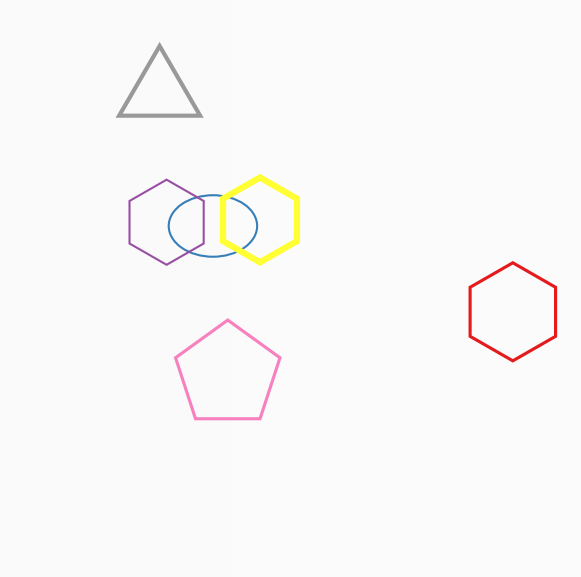[{"shape": "hexagon", "thickness": 1.5, "radius": 0.42, "center": [0.882, 0.459]}, {"shape": "oval", "thickness": 1, "radius": 0.38, "center": [0.366, 0.608]}, {"shape": "hexagon", "thickness": 1, "radius": 0.37, "center": [0.287, 0.614]}, {"shape": "hexagon", "thickness": 3, "radius": 0.37, "center": [0.447, 0.618]}, {"shape": "pentagon", "thickness": 1.5, "radius": 0.47, "center": [0.392, 0.35]}, {"shape": "triangle", "thickness": 2, "radius": 0.4, "center": [0.275, 0.839]}]